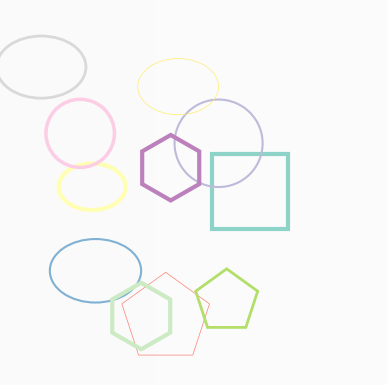[{"shape": "square", "thickness": 3, "radius": 0.49, "center": [0.645, 0.503]}, {"shape": "oval", "thickness": 3, "radius": 0.43, "center": [0.238, 0.515]}, {"shape": "circle", "thickness": 1.5, "radius": 0.57, "center": [0.564, 0.628]}, {"shape": "pentagon", "thickness": 0.5, "radius": 0.59, "center": [0.428, 0.174]}, {"shape": "oval", "thickness": 1.5, "radius": 0.59, "center": [0.246, 0.297]}, {"shape": "pentagon", "thickness": 2, "radius": 0.42, "center": [0.585, 0.218]}, {"shape": "circle", "thickness": 2.5, "radius": 0.44, "center": [0.207, 0.654]}, {"shape": "oval", "thickness": 2, "radius": 0.58, "center": [0.106, 0.826]}, {"shape": "hexagon", "thickness": 3, "radius": 0.42, "center": [0.441, 0.564]}, {"shape": "hexagon", "thickness": 3, "radius": 0.43, "center": [0.364, 0.179]}, {"shape": "oval", "thickness": 0.5, "radius": 0.52, "center": [0.46, 0.775]}]